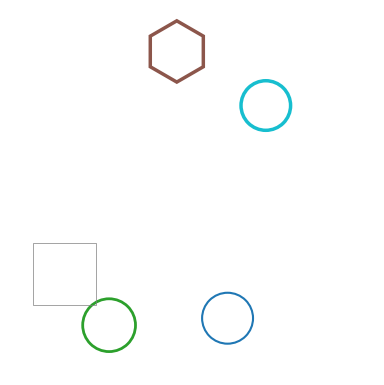[{"shape": "circle", "thickness": 1.5, "radius": 0.33, "center": [0.591, 0.173]}, {"shape": "circle", "thickness": 2, "radius": 0.34, "center": [0.283, 0.155]}, {"shape": "hexagon", "thickness": 2.5, "radius": 0.4, "center": [0.459, 0.866]}, {"shape": "square", "thickness": 0.5, "radius": 0.41, "center": [0.167, 0.289]}, {"shape": "circle", "thickness": 2.5, "radius": 0.32, "center": [0.69, 0.726]}]